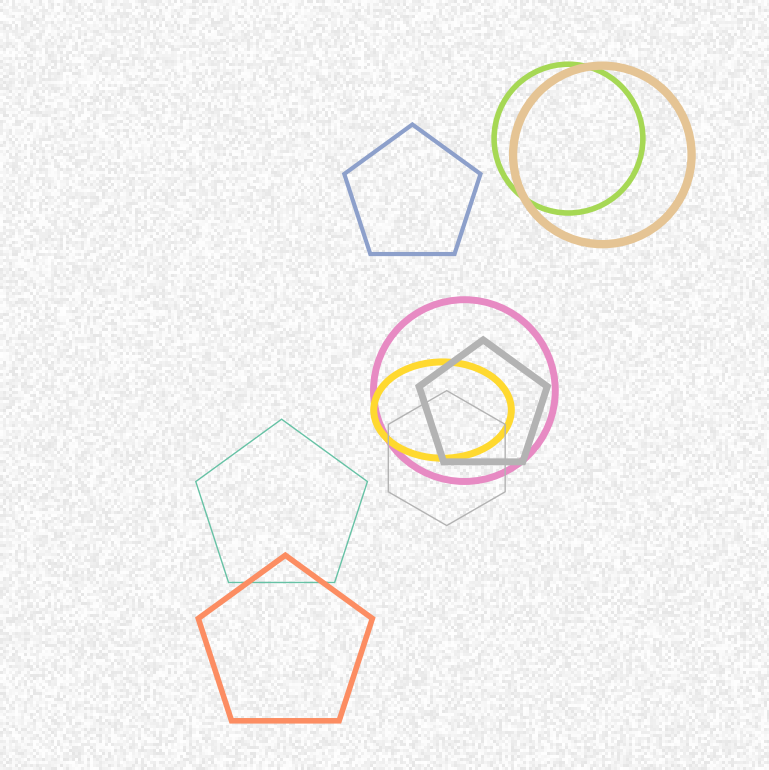[{"shape": "pentagon", "thickness": 0.5, "radius": 0.59, "center": [0.366, 0.338]}, {"shape": "pentagon", "thickness": 2, "radius": 0.59, "center": [0.371, 0.16]}, {"shape": "pentagon", "thickness": 1.5, "radius": 0.47, "center": [0.536, 0.745]}, {"shape": "circle", "thickness": 2.5, "radius": 0.59, "center": [0.603, 0.493]}, {"shape": "circle", "thickness": 2, "radius": 0.48, "center": [0.738, 0.82]}, {"shape": "oval", "thickness": 2.5, "radius": 0.45, "center": [0.575, 0.467]}, {"shape": "circle", "thickness": 3, "radius": 0.58, "center": [0.782, 0.799]}, {"shape": "pentagon", "thickness": 2.5, "radius": 0.44, "center": [0.628, 0.471]}, {"shape": "hexagon", "thickness": 0.5, "radius": 0.44, "center": [0.58, 0.405]}]